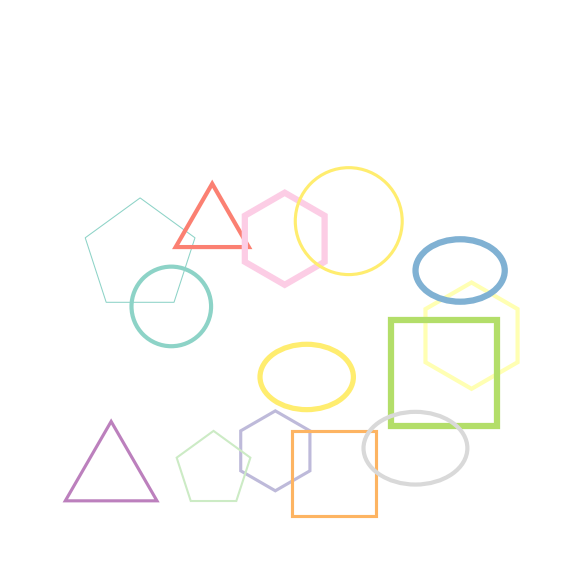[{"shape": "pentagon", "thickness": 0.5, "radius": 0.5, "center": [0.243, 0.557]}, {"shape": "circle", "thickness": 2, "radius": 0.34, "center": [0.297, 0.469]}, {"shape": "hexagon", "thickness": 2, "radius": 0.46, "center": [0.816, 0.418]}, {"shape": "hexagon", "thickness": 1.5, "radius": 0.35, "center": [0.477, 0.218]}, {"shape": "triangle", "thickness": 2, "radius": 0.37, "center": [0.367, 0.608]}, {"shape": "oval", "thickness": 3, "radius": 0.39, "center": [0.797, 0.531]}, {"shape": "square", "thickness": 1.5, "radius": 0.37, "center": [0.578, 0.179]}, {"shape": "square", "thickness": 3, "radius": 0.46, "center": [0.769, 0.353]}, {"shape": "hexagon", "thickness": 3, "radius": 0.4, "center": [0.493, 0.586]}, {"shape": "oval", "thickness": 2, "radius": 0.45, "center": [0.719, 0.223]}, {"shape": "triangle", "thickness": 1.5, "radius": 0.46, "center": [0.192, 0.178]}, {"shape": "pentagon", "thickness": 1, "radius": 0.34, "center": [0.37, 0.186]}, {"shape": "circle", "thickness": 1.5, "radius": 0.46, "center": [0.604, 0.616]}, {"shape": "oval", "thickness": 2.5, "radius": 0.4, "center": [0.531, 0.346]}]